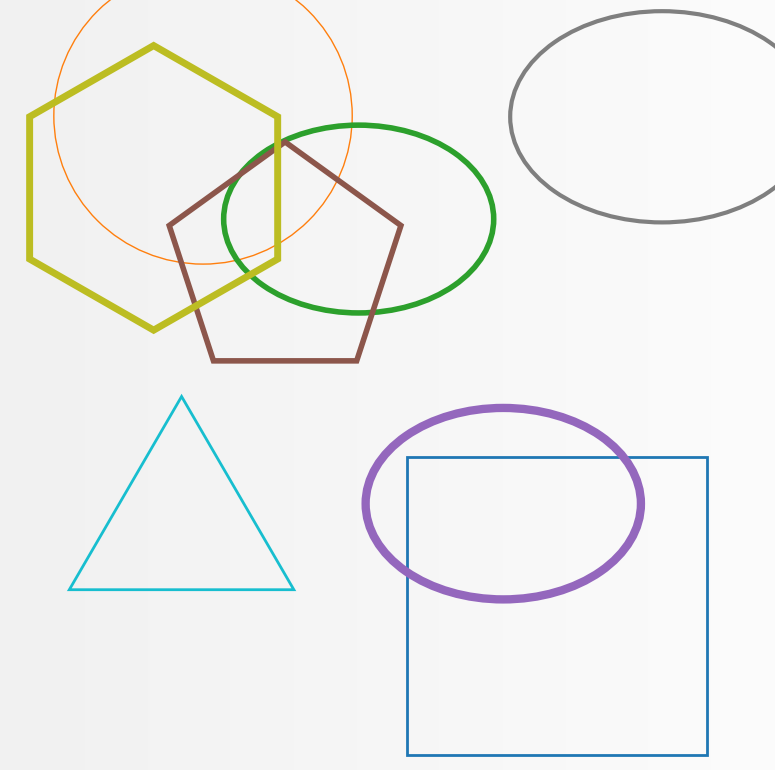[{"shape": "square", "thickness": 1, "radius": 0.97, "center": [0.719, 0.214]}, {"shape": "circle", "thickness": 0.5, "radius": 0.96, "center": [0.262, 0.85]}, {"shape": "oval", "thickness": 2, "radius": 0.87, "center": [0.463, 0.716]}, {"shape": "oval", "thickness": 3, "radius": 0.89, "center": [0.649, 0.346]}, {"shape": "pentagon", "thickness": 2, "radius": 0.79, "center": [0.368, 0.659]}, {"shape": "oval", "thickness": 1.5, "radius": 0.98, "center": [0.854, 0.848]}, {"shape": "hexagon", "thickness": 2.5, "radius": 0.92, "center": [0.198, 0.756]}, {"shape": "triangle", "thickness": 1, "radius": 0.84, "center": [0.234, 0.318]}]